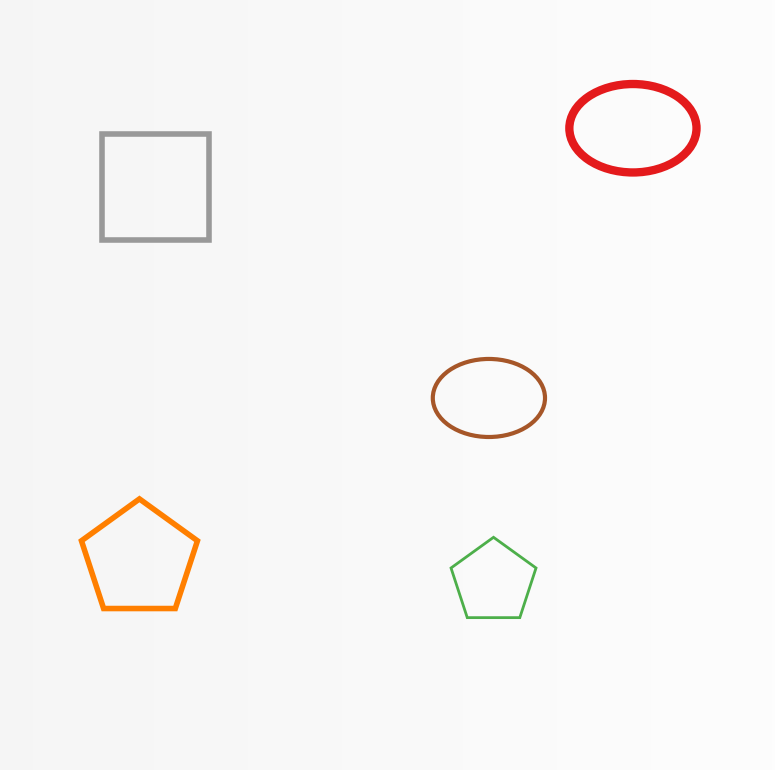[{"shape": "oval", "thickness": 3, "radius": 0.41, "center": [0.817, 0.833]}, {"shape": "pentagon", "thickness": 1, "radius": 0.29, "center": [0.637, 0.245]}, {"shape": "pentagon", "thickness": 2, "radius": 0.39, "center": [0.18, 0.273]}, {"shape": "oval", "thickness": 1.5, "radius": 0.36, "center": [0.631, 0.483]}, {"shape": "square", "thickness": 2, "radius": 0.35, "center": [0.201, 0.757]}]